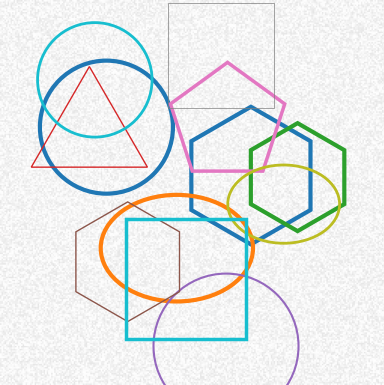[{"shape": "hexagon", "thickness": 3, "radius": 0.89, "center": [0.652, 0.544]}, {"shape": "circle", "thickness": 3, "radius": 0.86, "center": [0.276, 0.67]}, {"shape": "oval", "thickness": 3, "radius": 0.99, "center": [0.459, 0.355]}, {"shape": "hexagon", "thickness": 3, "radius": 0.7, "center": [0.773, 0.54]}, {"shape": "triangle", "thickness": 1, "radius": 0.87, "center": [0.232, 0.653]}, {"shape": "circle", "thickness": 1.5, "radius": 0.94, "center": [0.587, 0.101]}, {"shape": "hexagon", "thickness": 1, "radius": 0.78, "center": [0.332, 0.32]}, {"shape": "pentagon", "thickness": 2.5, "radius": 0.78, "center": [0.591, 0.682]}, {"shape": "square", "thickness": 0.5, "radius": 0.68, "center": [0.574, 0.856]}, {"shape": "oval", "thickness": 2, "radius": 0.73, "center": [0.737, 0.47]}, {"shape": "circle", "thickness": 2, "radius": 0.74, "center": [0.246, 0.793]}, {"shape": "square", "thickness": 2.5, "radius": 0.78, "center": [0.483, 0.276]}]